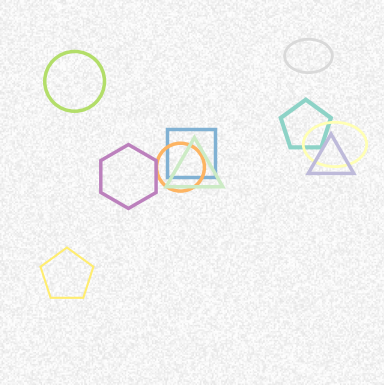[{"shape": "pentagon", "thickness": 3, "radius": 0.34, "center": [0.794, 0.673]}, {"shape": "oval", "thickness": 2, "radius": 0.41, "center": [0.87, 0.625]}, {"shape": "triangle", "thickness": 2.5, "radius": 0.34, "center": [0.86, 0.584]}, {"shape": "square", "thickness": 2.5, "radius": 0.31, "center": [0.497, 0.603]}, {"shape": "circle", "thickness": 2.5, "radius": 0.31, "center": [0.469, 0.566]}, {"shape": "circle", "thickness": 2.5, "radius": 0.39, "center": [0.194, 0.789]}, {"shape": "oval", "thickness": 2, "radius": 0.31, "center": [0.801, 0.855]}, {"shape": "hexagon", "thickness": 2.5, "radius": 0.41, "center": [0.334, 0.542]}, {"shape": "triangle", "thickness": 2.5, "radius": 0.43, "center": [0.505, 0.557]}, {"shape": "pentagon", "thickness": 1.5, "radius": 0.36, "center": [0.174, 0.285]}]